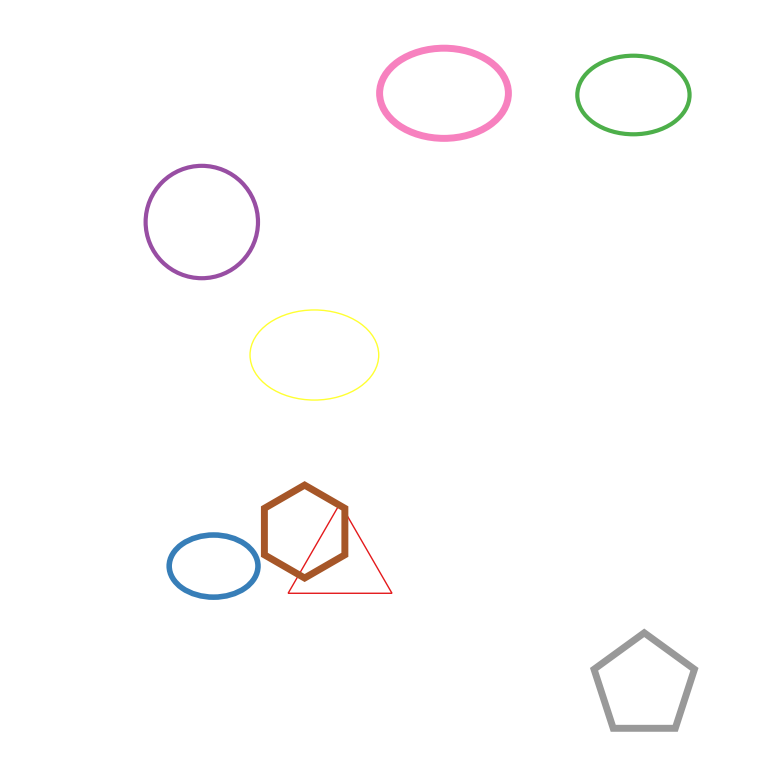[{"shape": "triangle", "thickness": 0.5, "radius": 0.39, "center": [0.442, 0.268]}, {"shape": "oval", "thickness": 2, "radius": 0.29, "center": [0.277, 0.265]}, {"shape": "oval", "thickness": 1.5, "radius": 0.36, "center": [0.823, 0.877]}, {"shape": "circle", "thickness": 1.5, "radius": 0.36, "center": [0.262, 0.712]}, {"shape": "oval", "thickness": 0.5, "radius": 0.42, "center": [0.408, 0.539]}, {"shape": "hexagon", "thickness": 2.5, "radius": 0.3, "center": [0.396, 0.31]}, {"shape": "oval", "thickness": 2.5, "radius": 0.42, "center": [0.577, 0.879]}, {"shape": "pentagon", "thickness": 2.5, "radius": 0.34, "center": [0.837, 0.11]}]